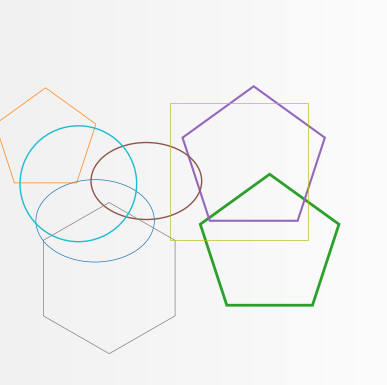[{"shape": "oval", "thickness": 0.5, "radius": 0.76, "center": [0.245, 0.426]}, {"shape": "pentagon", "thickness": 0.5, "radius": 0.68, "center": [0.118, 0.635]}, {"shape": "pentagon", "thickness": 2, "radius": 0.94, "center": [0.696, 0.359]}, {"shape": "pentagon", "thickness": 1.5, "radius": 0.97, "center": [0.655, 0.583]}, {"shape": "oval", "thickness": 1, "radius": 0.71, "center": [0.378, 0.53]}, {"shape": "hexagon", "thickness": 0.5, "radius": 0.98, "center": [0.282, 0.278]}, {"shape": "square", "thickness": 0.5, "radius": 0.89, "center": [0.617, 0.555]}, {"shape": "circle", "thickness": 1, "radius": 0.75, "center": [0.202, 0.523]}]